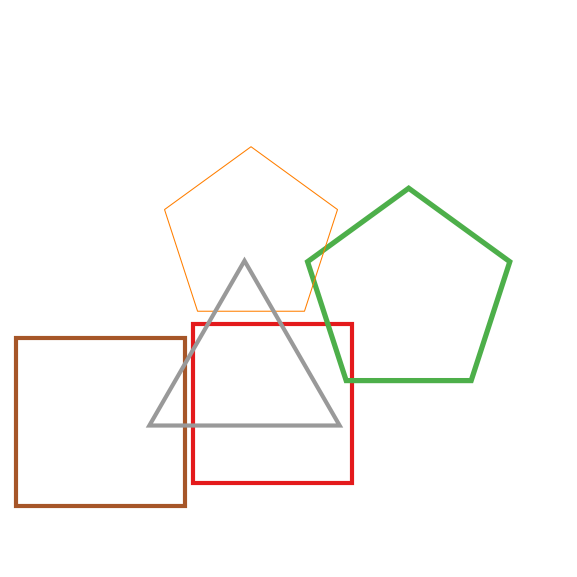[{"shape": "square", "thickness": 2, "radius": 0.69, "center": [0.472, 0.3]}, {"shape": "pentagon", "thickness": 2.5, "radius": 0.92, "center": [0.708, 0.489]}, {"shape": "pentagon", "thickness": 0.5, "radius": 0.79, "center": [0.435, 0.588]}, {"shape": "square", "thickness": 2, "radius": 0.73, "center": [0.174, 0.268]}, {"shape": "triangle", "thickness": 2, "radius": 0.95, "center": [0.423, 0.357]}]